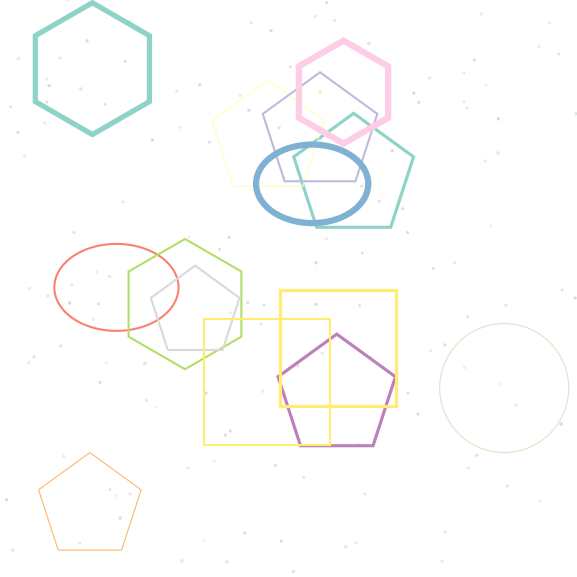[{"shape": "pentagon", "thickness": 1.5, "radius": 0.55, "center": [0.612, 0.694]}, {"shape": "hexagon", "thickness": 2.5, "radius": 0.57, "center": [0.16, 0.88]}, {"shape": "pentagon", "thickness": 0.5, "radius": 0.51, "center": [0.464, 0.759]}, {"shape": "pentagon", "thickness": 1, "radius": 0.52, "center": [0.554, 0.77]}, {"shape": "oval", "thickness": 1, "radius": 0.54, "center": [0.202, 0.502]}, {"shape": "oval", "thickness": 3, "radius": 0.49, "center": [0.541, 0.681]}, {"shape": "pentagon", "thickness": 0.5, "radius": 0.47, "center": [0.156, 0.122]}, {"shape": "hexagon", "thickness": 1, "radius": 0.56, "center": [0.32, 0.473]}, {"shape": "hexagon", "thickness": 3, "radius": 0.45, "center": [0.595, 0.84]}, {"shape": "pentagon", "thickness": 1, "radius": 0.4, "center": [0.338, 0.458]}, {"shape": "pentagon", "thickness": 1.5, "radius": 0.53, "center": [0.583, 0.314]}, {"shape": "circle", "thickness": 0.5, "radius": 0.56, "center": [0.873, 0.327]}, {"shape": "square", "thickness": 1.5, "radius": 0.5, "center": [0.586, 0.396]}, {"shape": "square", "thickness": 1, "radius": 0.54, "center": [0.462, 0.338]}]